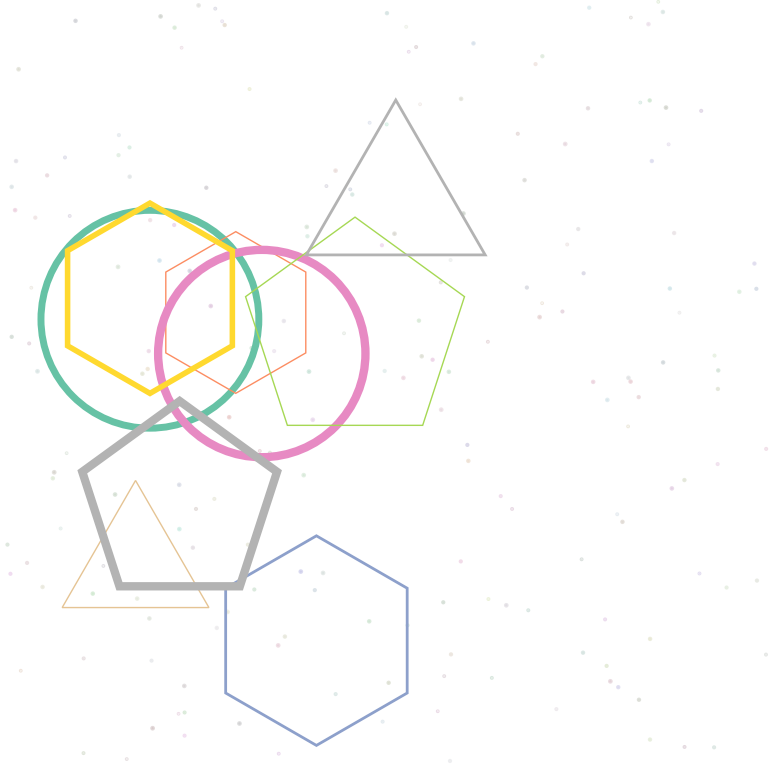[{"shape": "circle", "thickness": 2.5, "radius": 0.71, "center": [0.195, 0.585]}, {"shape": "hexagon", "thickness": 0.5, "radius": 0.52, "center": [0.306, 0.594]}, {"shape": "hexagon", "thickness": 1, "radius": 0.68, "center": [0.411, 0.168]}, {"shape": "circle", "thickness": 3, "radius": 0.67, "center": [0.34, 0.541]}, {"shape": "pentagon", "thickness": 0.5, "radius": 0.75, "center": [0.461, 0.569]}, {"shape": "hexagon", "thickness": 2, "radius": 0.62, "center": [0.195, 0.613]}, {"shape": "triangle", "thickness": 0.5, "radius": 0.55, "center": [0.176, 0.266]}, {"shape": "pentagon", "thickness": 3, "radius": 0.66, "center": [0.233, 0.346]}, {"shape": "triangle", "thickness": 1, "radius": 0.67, "center": [0.514, 0.736]}]